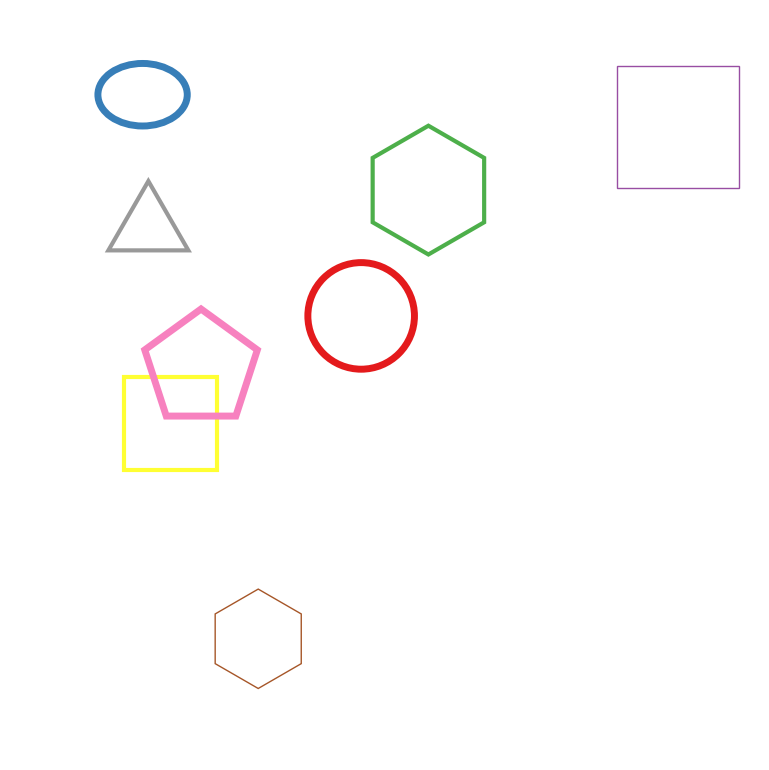[{"shape": "circle", "thickness": 2.5, "radius": 0.35, "center": [0.469, 0.59]}, {"shape": "oval", "thickness": 2.5, "radius": 0.29, "center": [0.185, 0.877]}, {"shape": "hexagon", "thickness": 1.5, "radius": 0.42, "center": [0.556, 0.753]}, {"shape": "square", "thickness": 0.5, "radius": 0.4, "center": [0.88, 0.835]}, {"shape": "square", "thickness": 1.5, "radius": 0.3, "center": [0.222, 0.45]}, {"shape": "hexagon", "thickness": 0.5, "radius": 0.32, "center": [0.335, 0.17]}, {"shape": "pentagon", "thickness": 2.5, "radius": 0.38, "center": [0.261, 0.522]}, {"shape": "triangle", "thickness": 1.5, "radius": 0.3, "center": [0.193, 0.705]}]